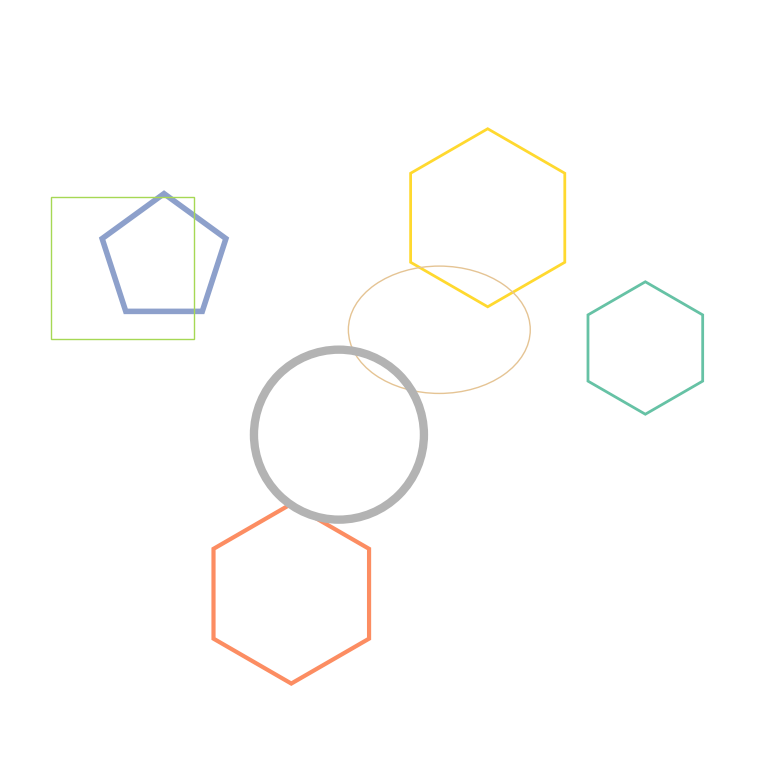[{"shape": "hexagon", "thickness": 1, "radius": 0.43, "center": [0.838, 0.548]}, {"shape": "hexagon", "thickness": 1.5, "radius": 0.58, "center": [0.378, 0.229]}, {"shape": "pentagon", "thickness": 2, "radius": 0.42, "center": [0.213, 0.664]}, {"shape": "square", "thickness": 0.5, "radius": 0.46, "center": [0.159, 0.652]}, {"shape": "hexagon", "thickness": 1, "radius": 0.58, "center": [0.633, 0.717]}, {"shape": "oval", "thickness": 0.5, "radius": 0.59, "center": [0.571, 0.572]}, {"shape": "circle", "thickness": 3, "radius": 0.55, "center": [0.44, 0.436]}]